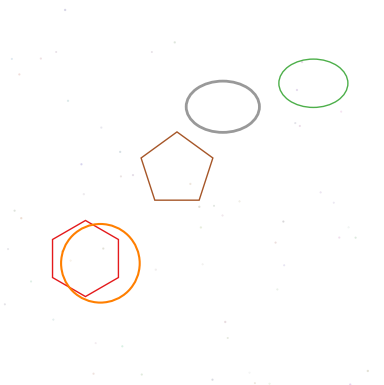[{"shape": "hexagon", "thickness": 1, "radius": 0.49, "center": [0.222, 0.329]}, {"shape": "oval", "thickness": 1, "radius": 0.45, "center": [0.814, 0.784]}, {"shape": "circle", "thickness": 1.5, "radius": 0.51, "center": [0.261, 0.316]}, {"shape": "pentagon", "thickness": 1, "radius": 0.49, "center": [0.46, 0.559]}, {"shape": "oval", "thickness": 2, "radius": 0.48, "center": [0.579, 0.723]}]